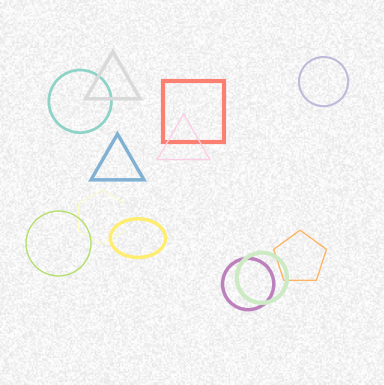[{"shape": "circle", "thickness": 2, "radius": 0.41, "center": [0.208, 0.737]}, {"shape": "hexagon", "thickness": 0.5, "radius": 0.35, "center": [0.265, 0.436]}, {"shape": "circle", "thickness": 1.5, "radius": 0.32, "center": [0.84, 0.788]}, {"shape": "square", "thickness": 3, "radius": 0.4, "center": [0.502, 0.711]}, {"shape": "triangle", "thickness": 2.5, "radius": 0.4, "center": [0.305, 0.573]}, {"shape": "pentagon", "thickness": 1, "radius": 0.36, "center": [0.779, 0.33]}, {"shape": "circle", "thickness": 1, "radius": 0.42, "center": [0.152, 0.368]}, {"shape": "triangle", "thickness": 1, "radius": 0.39, "center": [0.477, 0.625]}, {"shape": "triangle", "thickness": 2.5, "radius": 0.41, "center": [0.293, 0.784]}, {"shape": "circle", "thickness": 2.5, "radius": 0.33, "center": [0.645, 0.262]}, {"shape": "circle", "thickness": 3, "radius": 0.33, "center": [0.68, 0.279]}, {"shape": "oval", "thickness": 2.5, "radius": 0.36, "center": [0.358, 0.381]}]